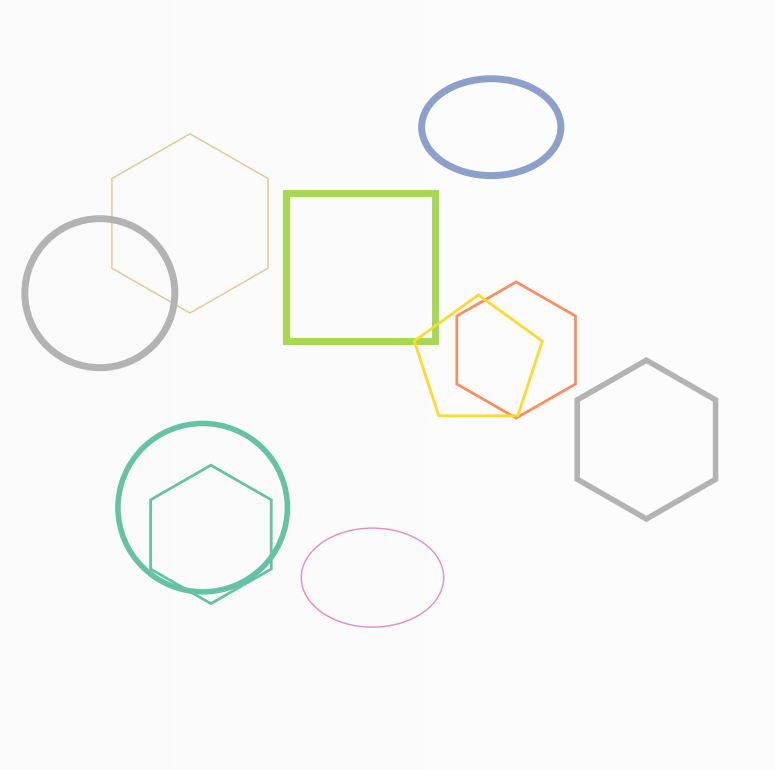[{"shape": "hexagon", "thickness": 1, "radius": 0.45, "center": [0.272, 0.306]}, {"shape": "circle", "thickness": 2, "radius": 0.55, "center": [0.262, 0.341]}, {"shape": "hexagon", "thickness": 1, "radius": 0.44, "center": [0.666, 0.545]}, {"shape": "oval", "thickness": 2.5, "radius": 0.45, "center": [0.634, 0.835]}, {"shape": "oval", "thickness": 0.5, "radius": 0.46, "center": [0.481, 0.25]}, {"shape": "square", "thickness": 2.5, "radius": 0.48, "center": [0.465, 0.653]}, {"shape": "pentagon", "thickness": 1, "radius": 0.43, "center": [0.617, 0.53]}, {"shape": "hexagon", "thickness": 0.5, "radius": 0.58, "center": [0.245, 0.71]}, {"shape": "circle", "thickness": 2.5, "radius": 0.48, "center": [0.129, 0.619]}, {"shape": "hexagon", "thickness": 2, "radius": 0.52, "center": [0.834, 0.429]}]